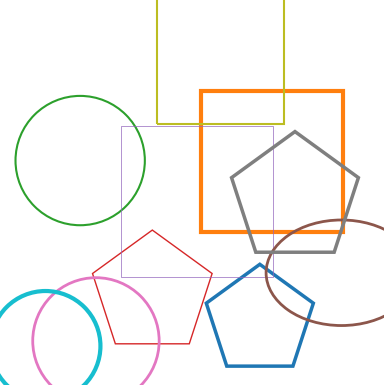[{"shape": "pentagon", "thickness": 2.5, "radius": 0.73, "center": [0.675, 0.167]}, {"shape": "square", "thickness": 3, "radius": 0.92, "center": [0.706, 0.58]}, {"shape": "circle", "thickness": 1.5, "radius": 0.84, "center": [0.208, 0.583]}, {"shape": "pentagon", "thickness": 1, "radius": 0.82, "center": [0.396, 0.239]}, {"shape": "square", "thickness": 0.5, "radius": 0.98, "center": [0.512, 0.477]}, {"shape": "oval", "thickness": 2, "radius": 0.98, "center": [0.887, 0.292]}, {"shape": "circle", "thickness": 2, "radius": 0.82, "center": [0.249, 0.115]}, {"shape": "pentagon", "thickness": 2.5, "radius": 0.87, "center": [0.766, 0.485]}, {"shape": "square", "thickness": 1.5, "radius": 0.82, "center": [0.572, 0.843]}, {"shape": "circle", "thickness": 3, "radius": 0.71, "center": [0.118, 0.101]}]